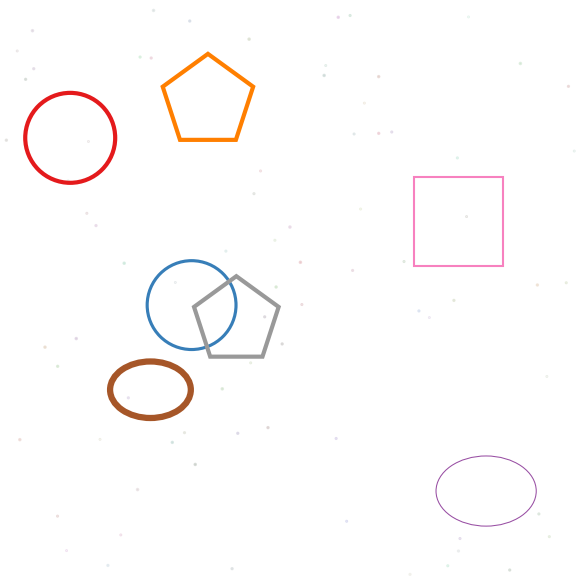[{"shape": "circle", "thickness": 2, "radius": 0.39, "center": [0.122, 0.76]}, {"shape": "circle", "thickness": 1.5, "radius": 0.38, "center": [0.332, 0.471]}, {"shape": "oval", "thickness": 0.5, "radius": 0.43, "center": [0.842, 0.149]}, {"shape": "pentagon", "thickness": 2, "radius": 0.41, "center": [0.36, 0.824]}, {"shape": "oval", "thickness": 3, "radius": 0.35, "center": [0.261, 0.324]}, {"shape": "square", "thickness": 1, "radius": 0.39, "center": [0.794, 0.615]}, {"shape": "pentagon", "thickness": 2, "radius": 0.39, "center": [0.409, 0.444]}]